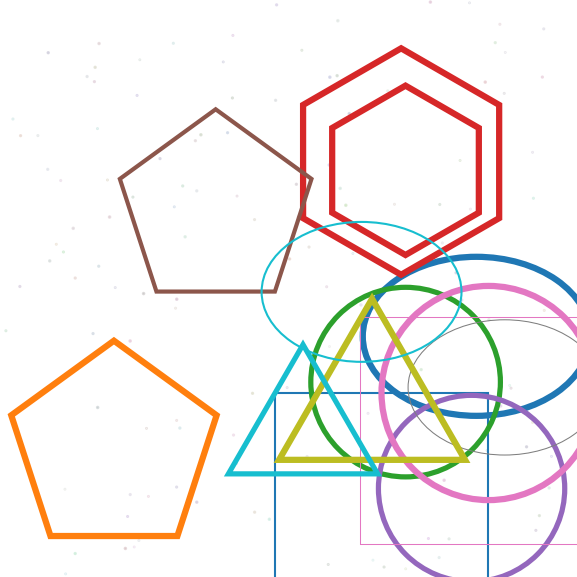[{"shape": "square", "thickness": 1, "radius": 0.92, "center": [0.661, 0.134]}, {"shape": "oval", "thickness": 3, "radius": 0.98, "center": [0.825, 0.417]}, {"shape": "pentagon", "thickness": 3, "radius": 0.93, "center": [0.197, 0.222]}, {"shape": "circle", "thickness": 2.5, "radius": 0.82, "center": [0.702, 0.337]}, {"shape": "hexagon", "thickness": 3, "radius": 0.73, "center": [0.702, 0.704]}, {"shape": "hexagon", "thickness": 3, "radius": 0.98, "center": [0.695, 0.719]}, {"shape": "circle", "thickness": 2.5, "radius": 0.81, "center": [0.817, 0.153]}, {"shape": "pentagon", "thickness": 2, "radius": 0.87, "center": [0.373, 0.635]}, {"shape": "square", "thickness": 0.5, "radius": 0.98, "center": [0.82, 0.254]}, {"shape": "circle", "thickness": 3, "radius": 0.93, "center": [0.846, 0.319]}, {"shape": "oval", "thickness": 0.5, "radius": 0.84, "center": [0.874, 0.328]}, {"shape": "triangle", "thickness": 3, "radius": 0.93, "center": [0.644, 0.296]}, {"shape": "oval", "thickness": 1, "radius": 0.87, "center": [0.626, 0.494]}, {"shape": "triangle", "thickness": 2.5, "radius": 0.75, "center": [0.525, 0.253]}]